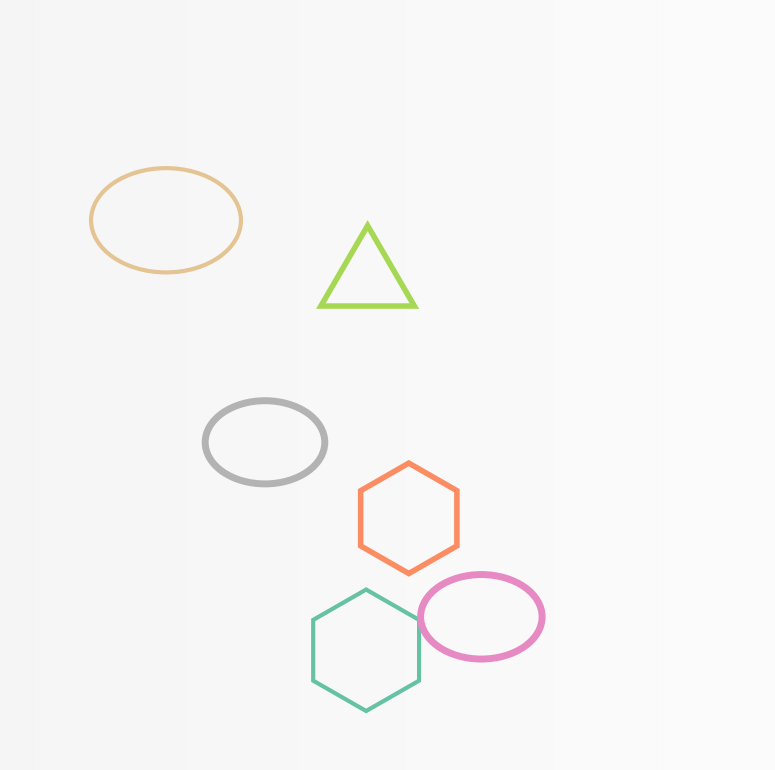[{"shape": "hexagon", "thickness": 1.5, "radius": 0.39, "center": [0.472, 0.155]}, {"shape": "hexagon", "thickness": 2, "radius": 0.36, "center": [0.527, 0.327]}, {"shape": "oval", "thickness": 2.5, "radius": 0.39, "center": [0.621, 0.199]}, {"shape": "triangle", "thickness": 2, "radius": 0.35, "center": [0.474, 0.637]}, {"shape": "oval", "thickness": 1.5, "radius": 0.48, "center": [0.214, 0.714]}, {"shape": "oval", "thickness": 2.5, "radius": 0.39, "center": [0.342, 0.426]}]